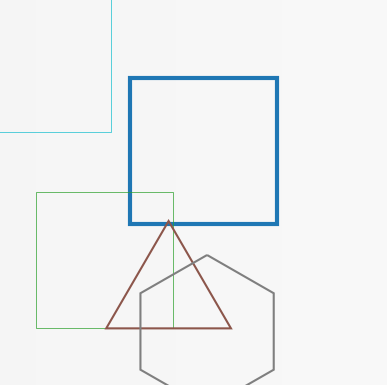[{"shape": "square", "thickness": 3, "radius": 0.95, "center": [0.524, 0.607]}, {"shape": "square", "thickness": 0.5, "radius": 0.88, "center": [0.27, 0.324]}, {"shape": "triangle", "thickness": 1.5, "radius": 0.93, "center": [0.435, 0.24]}, {"shape": "hexagon", "thickness": 1.5, "radius": 0.99, "center": [0.534, 0.139]}, {"shape": "square", "thickness": 0.5, "radius": 0.87, "center": [0.114, 0.831]}]